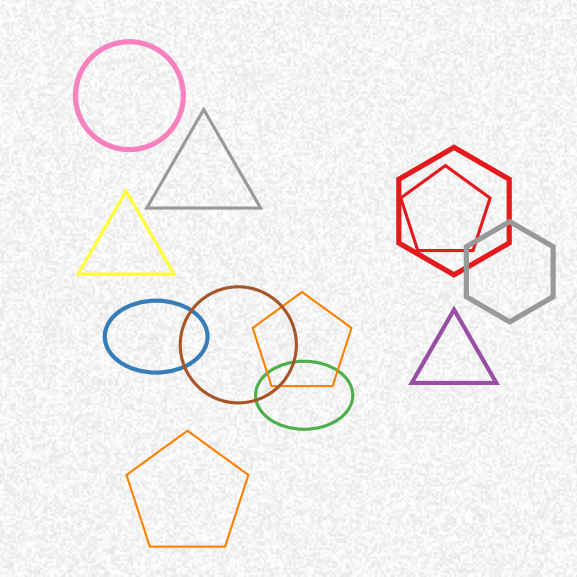[{"shape": "pentagon", "thickness": 1.5, "radius": 0.41, "center": [0.771, 0.631]}, {"shape": "hexagon", "thickness": 2.5, "radius": 0.55, "center": [0.786, 0.634]}, {"shape": "oval", "thickness": 2, "radius": 0.44, "center": [0.27, 0.416]}, {"shape": "oval", "thickness": 1.5, "radius": 0.42, "center": [0.527, 0.315]}, {"shape": "triangle", "thickness": 2, "radius": 0.42, "center": [0.786, 0.378]}, {"shape": "pentagon", "thickness": 1, "radius": 0.55, "center": [0.325, 0.142]}, {"shape": "pentagon", "thickness": 1, "radius": 0.45, "center": [0.523, 0.403]}, {"shape": "triangle", "thickness": 1.5, "radius": 0.48, "center": [0.218, 0.572]}, {"shape": "circle", "thickness": 1.5, "radius": 0.5, "center": [0.413, 0.402]}, {"shape": "circle", "thickness": 2.5, "radius": 0.47, "center": [0.224, 0.833]}, {"shape": "hexagon", "thickness": 2.5, "radius": 0.43, "center": [0.883, 0.529]}, {"shape": "triangle", "thickness": 1.5, "radius": 0.57, "center": [0.353, 0.696]}]